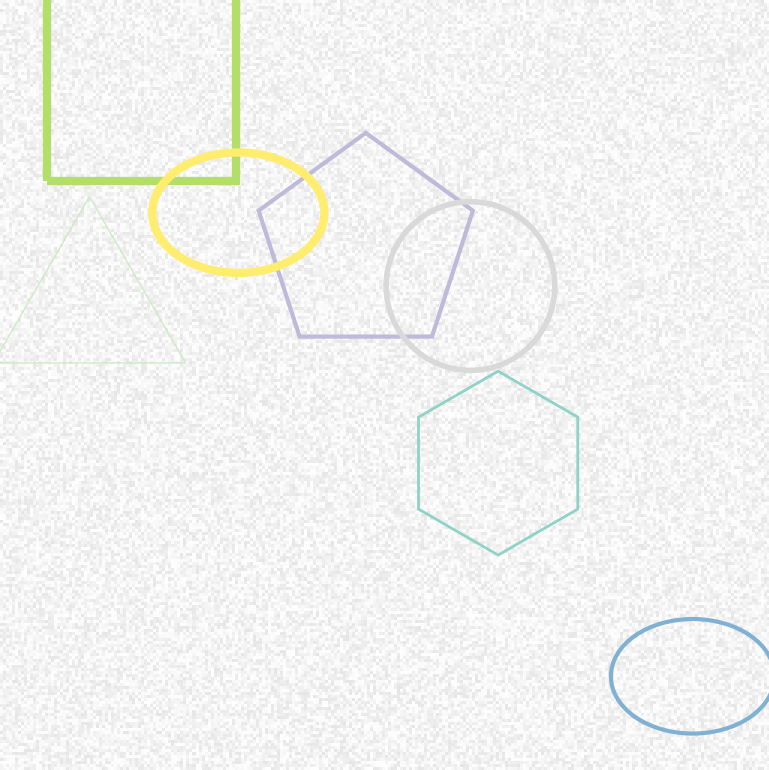[{"shape": "hexagon", "thickness": 1, "radius": 0.6, "center": [0.647, 0.399]}, {"shape": "pentagon", "thickness": 1.5, "radius": 0.73, "center": [0.475, 0.681]}, {"shape": "oval", "thickness": 1.5, "radius": 0.53, "center": [0.9, 0.122]}, {"shape": "square", "thickness": 3, "radius": 0.61, "center": [0.184, 0.887]}, {"shape": "circle", "thickness": 2, "radius": 0.55, "center": [0.611, 0.629]}, {"shape": "triangle", "thickness": 0.5, "radius": 0.72, "center": [0.116, 0.601]}, {"shape": "oval", "thickness": 3, "radius": 0.56, "center": [0.31, 0.724]}]